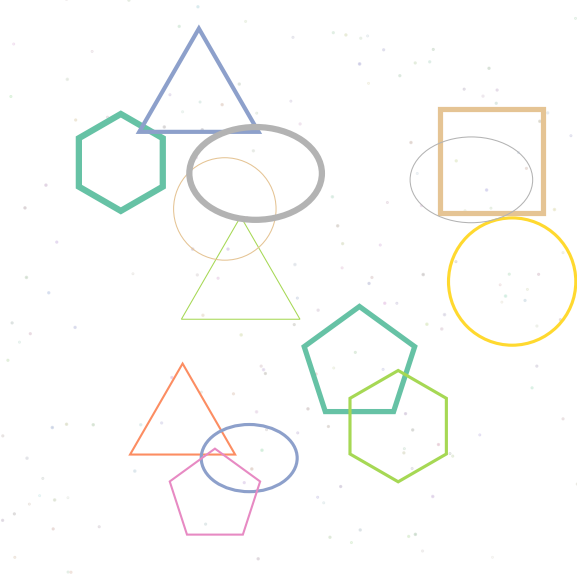[{"shape": "pentagon", "thickness": 2.5, "radius": 0.5, "center": [0.622, 0.368]}, {"shape": "hexagon", "thickness": 3, "radius": 0.42, "center": [0.209, 0.718]}, {"shape": "triangle", "thickness": 1, "radius": 0.53, "center": [0.316, 0.265]}, {"shape": "triangle", "thickness": 2, "radius": 0.6, "center": [0.344, 0.83]}, {"shape": "oval", "thickness": 1.5, "radius": 0.42, "center": [0.432, 0.206]}, {"shape": "pentagon", "thickness": 1, "radius": 0.41, "center": [0.372, 0.14]}, {"shape": "triangle", "thickness": 0.5, "radius": 0.59, "center": [0.417, 0.506]}, {"shape": "hexagon", "thickness": 1.5, "radius": 0.48, "center": [0.689, 0.261]}, {"shape": "circle", "thickness": 1.5, "radius": 0.55, "center": [0.887, 0.512]}, {"shape": "square", "thickness": 2.5, "radius": 0.45, "center": [0.851, 0.721]}, {"shape": "circle", "thickness": 0.5, "radius": 0.44, "center": [0.389, 0.637]}, {"shape": "oval", "thickness": 3, "radius": 0.57, "center": [0.443, 0.699]}, {"shape": "oval", "thickness": 0.5, "radius": 0.53, "center": [0.816, 0.688]}]